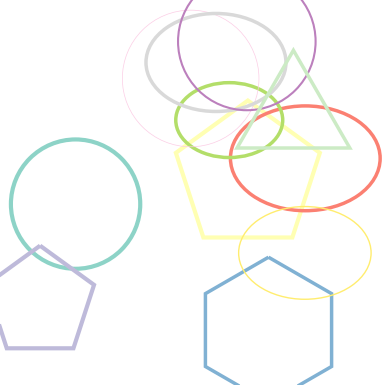[{"shape": "circle", "thickness": 3, "radius": 0.84, "center": [0.196, 0.47]}, {"shape": "pentagon", "thickness": 3, "radius": 0.98, "center": [0.644, 0.542]}, {"shape": "pentagon", "thickness": 3, "radius": 0.74, "center": [0.104, 0.215]}, {"shape": "oval", "thickness": 2.5, "radius": 0.97, "center": [0.793, 0.589]}, {"shape": "hexagon", "thickness": 2.5, "radius": 0.95, "center": [0.697, 0.143]}, {"shape": "oval", "thickness": 2.5, "radius": 0.69, "center": [0.595, 0.688]}, {"shape": "circle", "thickness": 0.5, "radius": 0.89, "center": [0.495, 0.796]}, {"shape": "oval", "thickness": 2.5, "radius": 0.91, "center": [0.561, 0.838]}, {"shape": "circle", "thickness": 1.5, "radius": 0.89, "center": [0.641, 0.892]}, {"shape": "triangle", "thickness": 2.5, "radius": 0.85, "center": [0.762, 0.7]}, {"shape": "oval", "thickness": 1, "radius": 0.86, "center": [0.792, 0.343]}]